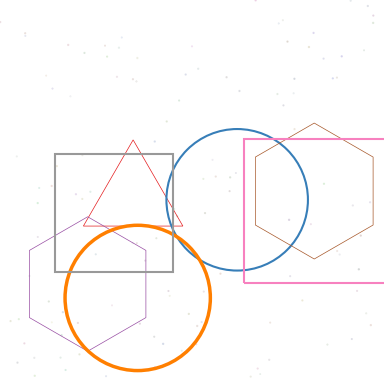[{"shape": "triangle", "thickness": 0.5, "radius": 0.75, "center": [0.346, 0.487]}, {"shape": "circle", "thickness": 1.5, "radius": 0.92, "center": [0.616, 0.481]}, {"shape": "hexagon", "thickness": 0.5, "radius": 0.87, "center": [0.228, 0.262]}, {"shape": "circle", "thickness": 2.5, "radius": 0.94, "center": [0.358, 0.226]}, {"shape": "hexagon", "thickness": 0.5, "radius": 0.88, "center": [0.816, 0.504]}, {"shape": "square", "thickness": 1.5, "radius": 0.93, "center": [0.821, 0.452]}, {"shape": "square", "thickness": 1.5, "radius": 0.77, "center": [0.296, 0.447]}]